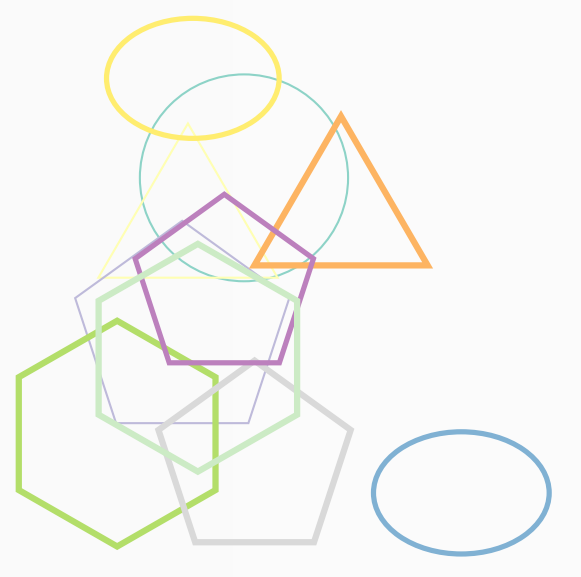[{"shape": "circle", "thickness": 1, "radius": 0.9, "center": [0.42, 0.691]}, {"shape": "triangle", "thickness": 1, "radius": 0.89, "center": [0.323, 0.607]}, {"shape": "pentagon", "thickness": 1, "radius": 0.97, "center": [0.313, 0.423]}, {"shape": "oval", "thickness": 2.5, "radius": 0.76, "center": [0.794, 0.146]}, {"shape": "triangle", "thickness": 3, "radius": 0.86, "center": [0.587, 0.626]}, {"shape": "hexagon", "thickness": 3, "radius": 0.98, "center": [0.202, 0.248]}, {"shape": "pentagon", "thickness": 3, "radius": 0.87, "center": [0.438, 0.201]}, {"shape": "pentagon", "thickness": 2.5, "radius": 0.81, "center": [0.386, 0.501]}, {"shape": "hexagon", "thickness": 3, "radius": 0.99, "center": [0.34, 0.38]}, {"shape": "oval", "thickness": 2.5, "radius": 0.74, "center": [0.332, 0.863]}]